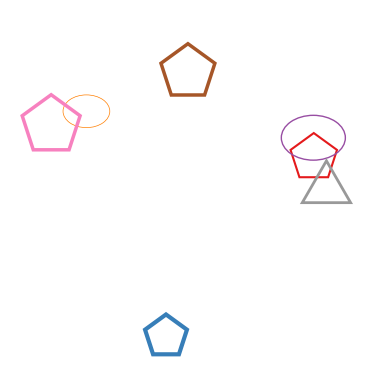[{"shape": "pentagon", "thickness": 1.5, "radius": 0.32, "center": [0.815, 0.591]}, {"shape": "pentagon", "thickness": 3, "radius": 0.29, "center": [0.431, 0.126]}, {"shape": "oval", "thickness": 1, "radius": 0.42, "center": [0.814, 0.642]}, {"shape": "oval", "thickness": 0.5, "radius": 0.3, "center": [0.224, 0.711]}, {"shape": "pentagon", "thickness": 2.5, "radius": 0.37, "center": [0.488, 0.813]}, {"shape": "pentagon", "thickness": 2.5, "radius": 0.4, "center": [0.133, 0.675]}, {"shape": "triangle", "thickness": 2, "radius": 0.36, "center": [0.848, 0.51]}]